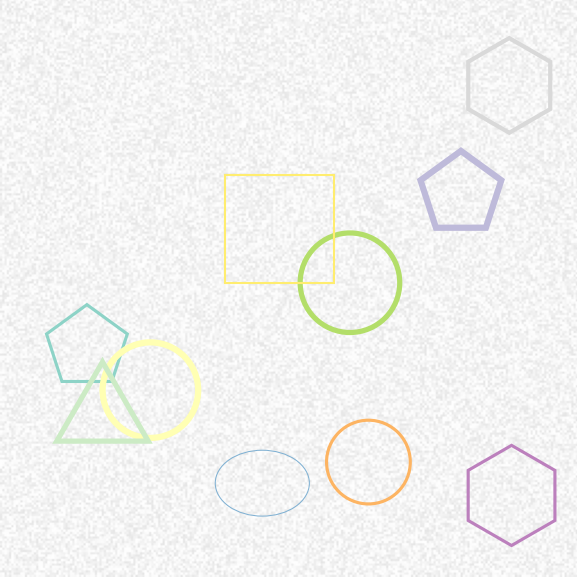[{"shape": "pentagon", "thickness": 1.5, "radius": 0.37, "center": [0.15, 0.398]}, {"shape": "circle", "thickness": 3, "radius": 0.41, "center": [0.26, 0.324]}, {"shape": "pentagon", "thickness": 3, "radius": 0.37, "center": [0.798, 0.664]}, {"shape": "oval", "thickness": 0.5, "radius": 0.41, "center": [0.454, 0.162]}, {"shape": "circle", "thickness": 1.5, "radius": 0.36, "center": [0.638, 0.199]}, {"shape": "circle", "thickness": 2.5, "radius": 0.43, "center": [0.606, 0.51]}, {"shape": "hexagon", "thickness": 2, "radius": 0.41, "center": [0.882, 0.851]}, {"shape": "hexagon", "thickness": 1.5, "radius": 0.43, "center": [0.886, 0.141]}, {"shape": "triangle", "thickness": 2.5, "radius": 0.46, "center": [0.177, 0.281]}, {"shape": "square", "thickness": 1, "radius": 0.47, "center": [0.484, 0.602]}]